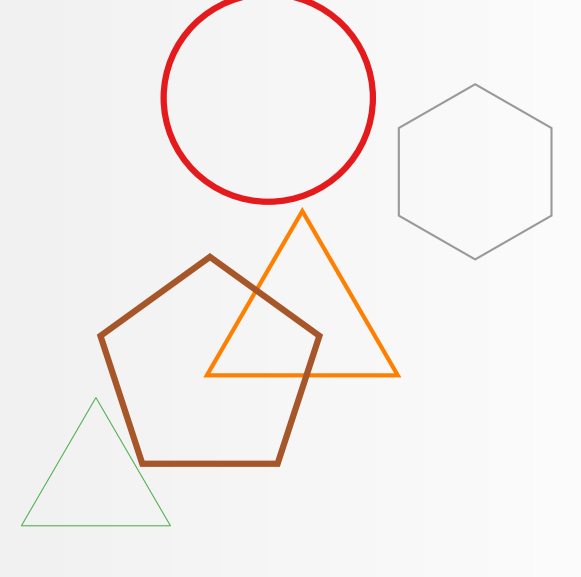[{"shape": "circle", "thickness": 3, "radius": 0.9, "center": [0.462, 0.83]}, {"shape": "triangle", "thickness": 0.5, "radius": 0.74, "center": [0.165, 0.163]}, {"shape": "triangle", "thickness": 2, "radius": 0.95, "center": [0.52, 0.444]}, {"shape": "pentagon", "thickness": 3, "radius": 0.99, "center": [0.361, 0.356]}, {"shape": "hexagon", "thickness": 1, "radius": 0.76, "center": [0.817, 0.702]}]